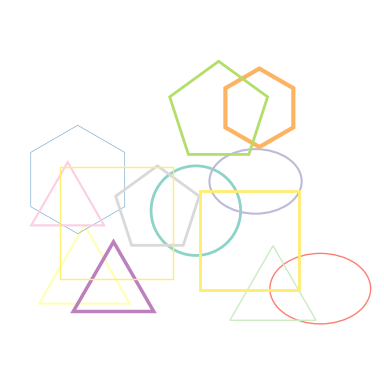[{"shape": "circle", "thickness": 2, "radius": 0.58, "center": [0.509, 0.453]}, {"shape": "triangle", "thickness": 1.5, "radius": 0.68, "center": [0.219, 0.279]}, {"shape": "oval", "thickness": 1.5, "radius": 0.6, "center": [0.664, 0.529]}, {"shape": "oval", "thickness": 1, "radius": 0.65, "center": [0.832, 0.25]}, {"shape": "hexagon", "thickness": 0.5, "radius": 0.7, "center": [0.202, 0.534]}, {"shape": "hexagon", "thickness": 3, "radius": 0.51, "center": [0.674, 0.72]}, {"shape": "pentagon", "thickness": 2, "radius": 0.67, "center": [0.568, 0.707]}, {"shape": "triangle", "thickness": 1.5, "radius": 0.55, "center": [0.176, 0.469]}, {"shape": "pentagon", "thickness": 2, "radius": 0.57, "center": [0.409, 0.455]}, {"shape": "triangle", "thickness": 2.5, "radius": 0.6, "center": [0.295, 0.251]}, {"shape": "triangle", "thickness": 1, "radius": 0.65, "center": [0.709, 0.233]}, {"shape": "square", "thickness": 2, "radius": 0.64, "center": [0.648, 0.376]}, {"shape": "square", "thickness": 1, "radius": 0.73, "center": [0.302, 0.422]}]